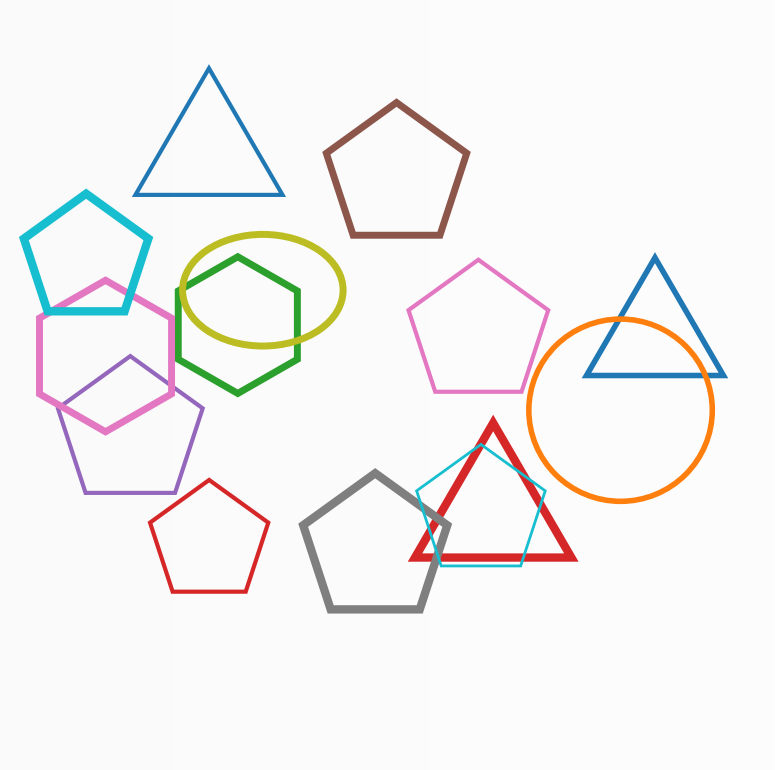[{"shape": "triangle", "thickness": 1.5, "radius": 0.55, "center": [0.27, 0.802]}, {"shape": "triangle", "thickness": 2, "radius": 0.51, "center": [0.845, 0.563]}, {"shape": "circle", "thickness": 2, "radius": 0.59, "center": [0.801, 0.467]}, {"shape": "hexagon", "thickness": 2.5, "radius": 0.44, "center": [0.307, 0.578]}, {"shape": "pentagon", "thickness": 1.5, "radius": 0.4, "center": [0.27, 0.296]}, {"shape": "triangle", "thickness": 3, "radius": 0.58, "center": [0.636, 0.334]}, {"shape": "pentagon", "thickness": 1.5, "radius": 0.49, "center": [0.168, 0.439]}, {"shape": "pentagon", "thickness": 2.5, "radius": 0.48, "center": [0.512, 0.772]}, {"shape": "pentagon", "thickness": 1.5, "radius": 0.47, "center": [0.617, 0.568]}, {"shape": "hexagon", "thickness": 2.5, "radius": 0.49, "center": [0.136, 0.538]}, {"shape": "pentagon", "thickness": 3, "radius": 0.49, "center": [0.484, 0.288]}, {"shape": "oval", "thickness": 2.5, "radius": 0.52, "center": [0.339, 0.623]}, {"shape": "pentagon", "thickness": 1, "radius": 0.44, "center": [0.621, 0.336]}, {"shape": "pentagon", "thickness": 3, "radius": 0.42, "center": [0.111, 0.664]}]